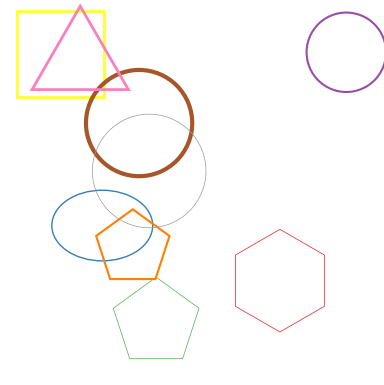[{"shape": "hexagon", "thickness": 0.5, "radius": 0.67, "center": [0.727, 0.271]}, {"shape": "oval", "thickness": 1, "radius": 0.65, "center": [0.266, 0.414]}, {"shape": "pentagon", "thickness": 0.5, "radius": 0.59, "center": [0.406, 0.163]}, {"shape": "circle", "thickness": 1.5, "radius": 0.52, "center": [0.9, 0.864]}, {"shape": "pentagon", "thickness": 1.5, "radius": 0.5, "center": [0.345, 0.356]}, {"shape": "square", "thickness": 2, "radius": 0.56, "center": [0.157, 0.86]}, {"shape": "circle", "thickness": 3, "radius": 0.69, "center": [0.361, 0.68]}, {"shape": "triangle", "thickness": 2, "radius": 0.72, "center": [0.208, 0.84]}, {"shape": "circle", "thickness": 0.5, "radius": 0.74, "center": [0.387, 0.556]}]